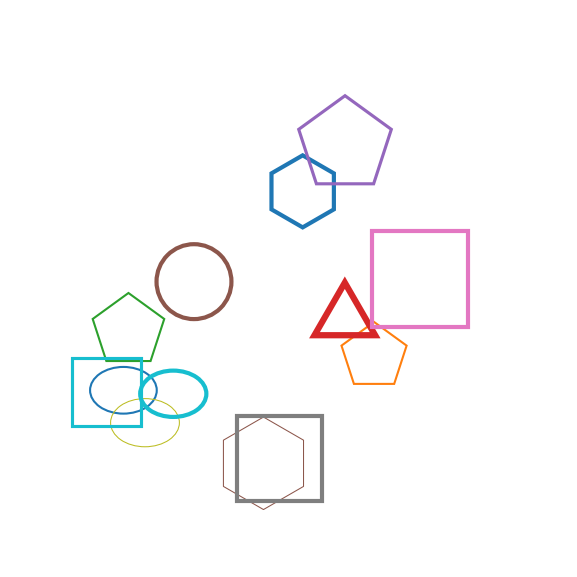[{"shape": "hexagon", "thickness": 2, "radius": 0.31, "center": [0.524, 0.668]}, {"shape": "oval", "thickness": 1, "radius": 0.29, "center": [0.214, 0.323]}, {"shape": "pentagon", "thickness": 1, "radius": 0.3, "center": [0.648, 0.382]}, {"shape": "pentagon", "thickness": 1, "radius": 0.33, "center": [0.222, 0.427]}, {"shape": "triangle", "thickness": 3, "radius": 0.3, "center": [0.597, 0.449]}, {"shape": "pentagon", "thickness": 1.5, "radius": 0.42, "center": [0.597, 0.749]}, {"shape": "hexagon", "thickness": 0.5, "radius": 0.4, "center": [0.456, 0.197]}, {"shape": "circle", "thickness": 2, "radius": 0.32, "center": [0.336, 0.511]}, {"shape": "square", "thickness": 2, "radius": 0.42, "center": [0.728, 0.516]}, {"shape": "square", "thickness": 2, "radius": 0.37, "center": [0.485, 0.205]}, {"shape": "oval", "thickness": 0.5, "radius": 0.3, "center": [0.251, 0.267]}, {"shape": "square", "thickness": 1.5, "radius": 0.3, "center": [0.185, 0.32]}, {"shape": "oval", "thickness": 2, "radius": 0.29, "center": [0.3, 0.317]}]